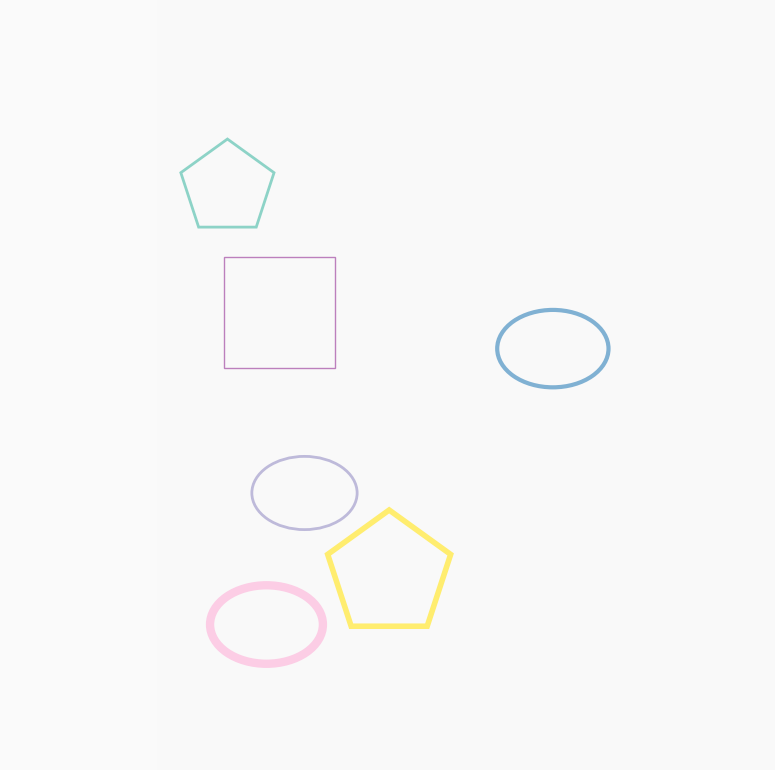[{"shape": "pentagon", "thickness": 1, "radius": 0.32, "center": [0.293, 0.756]}, {"shape": "oval", "thickness": 1, "radius": 0.34, "center": [0.393, 0.36]}, {"shape": "oval", "thickness": 1.5, "radius": 0.36, "center": [0.713, 0.547]}, {"shape": "oval", "thickness": 3, "radius": 0.36, "center": [0.344, 0.189]}, {"shape": "square", "thickness": 0.5, "radius": 0.36, "center": [0.361, 0.594]}, {"shape": "pentagon", "thickness": 2, "radius": 0.42, "center": [0.502, 0.254]}]